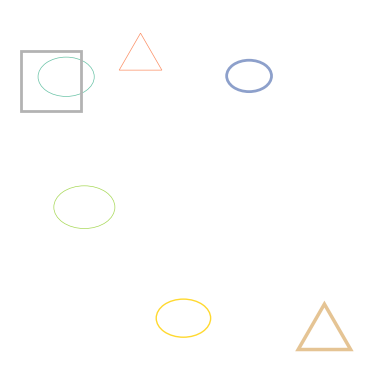[{"shape": "oval", "thickness": 0.5, "radius": 0.36, "center": [0.172, 0.801]}, {"shape": "triangle", "thickness": 0.5, "radius": 0.32, "center": [0.365, 0.85]}, {"shape": "oval", "thickness": 2, "radius": 0.29, "center": [0.647, 0.803]}, {"shape": "oval", "thickness": 0.5, "radius": 0.4, "center": [0.219, 0.462]}, {"shape": "oval", "thickness": 1, "radius": 0.35, "center": [0.476, 0.174]}, {"shape": "triangle", "thickness": 2.5, "radius": 0.39, "center": [0.843, 0.131]}, {"shape": "square", "thickness": 2, "radius": 0.39, "center": [0.132, 0.791]}]